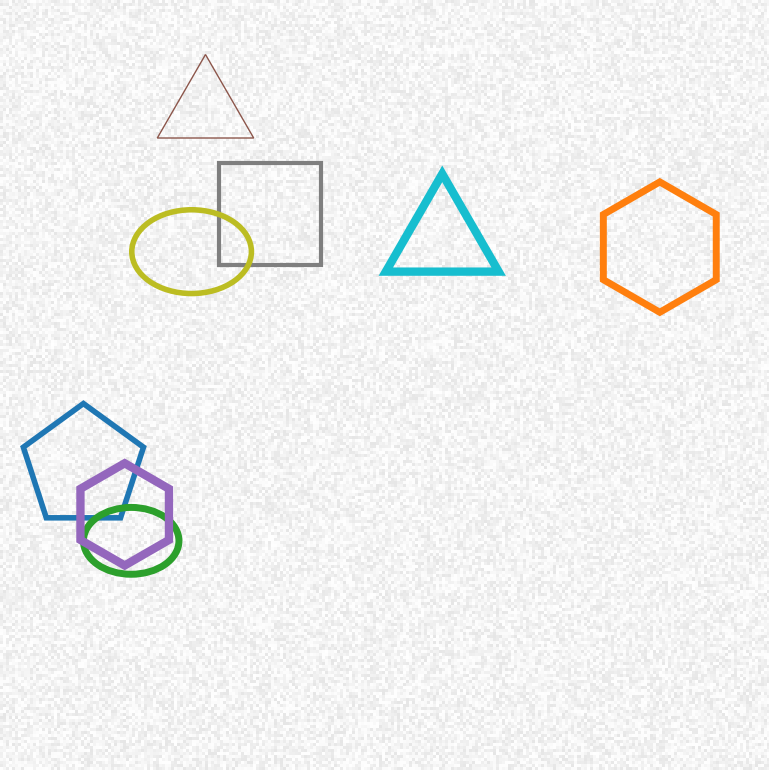[{"shape": "pentagon", "thickness": 2, "radius": 0.41, "center": [0.108, 0.394]}, {"shape": "hexagon", "thickness": 2.5, "radius": 0.42, "center": [0.857, 0.679]}, {"shape": "oval", "thickness": 2.5, "radius": 0.31, "center": [0.17, 0.298]}, {"shape": "hexagon", "thickness": 3, "radius": 0.33, "center": [0.162, 0.332]}, {"shape": "triangle", "thickness": 0.5, "radius": 0.36, "center": [0.267, 0.857]}, {"shape": "square", "thickness": 1.5, "radius": 0.33, "center": [0.351, 0.722]}, {"shape": "oval", "thickness": 2, "radius": 0.39, "center": [0.249, 0.673]}, {"shape": "triangle", "thickness": 3, "radius": 0.42, "center": [0.574, 0.69]}]